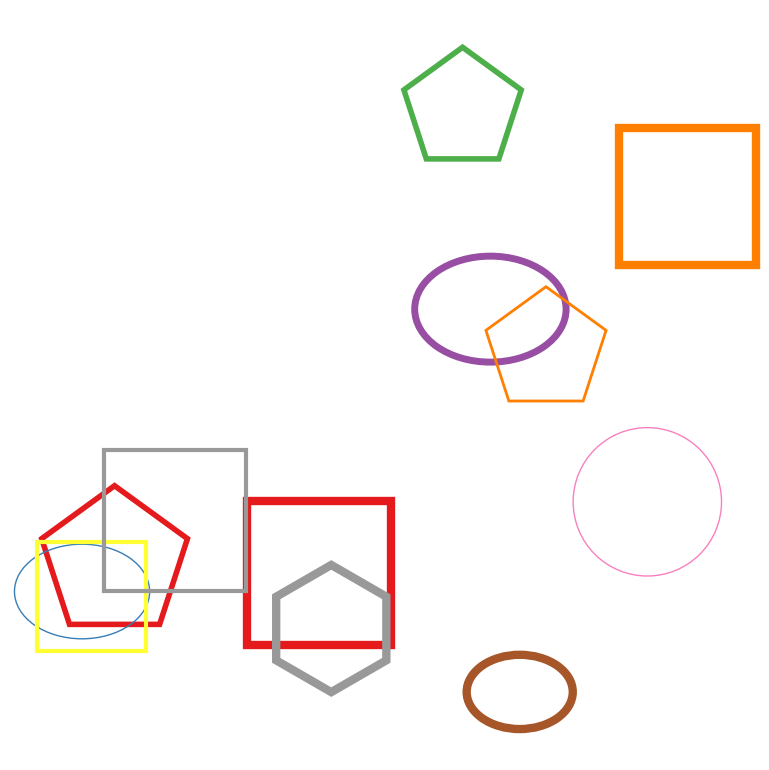[{"shape": "pentagon", "thickness": 2, "radius": 0.5, "center": [0.149, 0.27]}, {"shape": "square", "thickness": 3, "radius": 0.47, "center": [0.414, 0.256]}, {"shape": "oval", "thickness": 0.5, "radius": 0.44, "center": [0.107, 0.232]}, {"shape": "pentagon", "thickness": 2, "radius": 0.4, "center": [0.601, 0.858]}, {"shape": "oval", "thickness": 2.5, "radius": 0.49, "center": [0.637, 0.599]}, {"shape": "square", "thickness": 3, "radius": 0.45, "center": [0.893, 0.745]}, {"shape": "pentagon", "thickness": 1, "radius": 0.41, "center": [0.709, 0.546]}, {"shape": "square", "thickness": 1.5, "radius": 0.35, "center": [0.119, 0.225]}, {"shape": "oval", "thickness": 3, "radius": 0.34, "center": [0.675, 0.101]}, {"shape": "circle", "thickness": 0.5, "radius": 0.48, "center": [0.841, 0.348]}, {"shape": "hexagon", "thickness": 3, "radius": 0.41, "center": [0.43, 0.184]}, {"shape": "square", "thickness": 1.5, "radius": 0.46, "center": [0.227, 0.324]}]